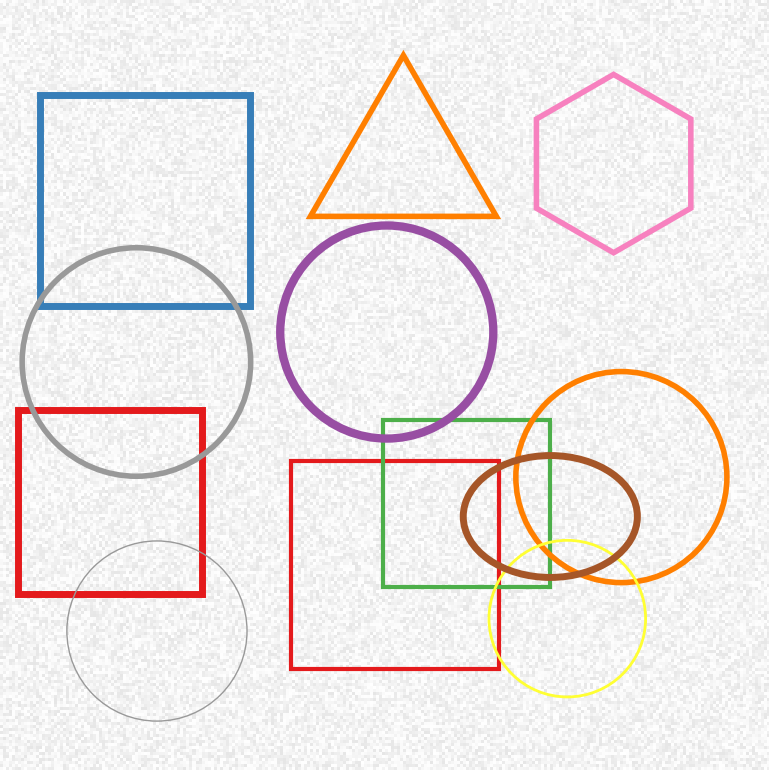[{"shape": "square", "thickness": 1.5, "radius": 0.68, "center": [0.513, 0.267]}, {"shape": "square", "thickness": 2.5, "radius": 0.6, "center": [0.143, 0.348]}, {"shape": "square", "thickness": 2.5, "radius": 0.68, "center": [0.188, 0.739]}, {"shape": "square", "thickness": 1.5, "radius": 0.54, "center": [0.606, 0.346]}, {"shape": "circle", "thickness": 3, "radius": 0.69, "center": [0.502, 0.569]}, {"shape": "triangle", "thickness": 2, "radius": 0.7, "center": [0.524, 0.789]}, {"shape": "circle", "thickness": 2, "radius": 0.69, "center": [0.807, 0.38]}, {"shape": "circle", "thickness": 1, "radius": 0.51, "center": [0.737, 0.197]}, {"shape": "oval", "thickness": 2.5, "radius": 0.57, "center": [0.715, 0.329]}, {"shape": "hexagon", "thickness": 2, "radius": 0.58, "center": [0.797, 0.788]}, {"shape": "circle", "thickness": 2, "radius": 0.74, "center": [0.177, 0.53]}, {"shape": "circle", "thickness": 0.5, "radius": 0.58, "center": [0.204, 0.18]}]